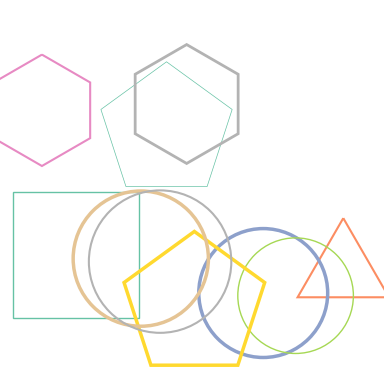[{"shape": "square", "thickness": 1, "radius": 0.82, "center": [0.198, 0.337]}, {"shape": "pentagon", "thickness": 0.5, "radius": 0.9, "center": [0.433, 0.66]}, {"shape": "triangle", "thickness": 1.5, "radius": 0.69, "center": [0.892, 0.296]}, {"shape": "circle", "thickness": 2.5, "radius": 0.84, "center": [0.684, 0.239]}, {"shape": "hexagon", "thickness": 1.5, "radius": 0.72, "center": [0.109, 0.714]}, {"shape": "circle", "thickness": 1, "radius": 0.75, "center": [0.768, 0.232]}, {"shape": "pentagon", "thickness": 2.5, "radius": 0.96, "center": [0.505, 0.207]}, {"shape": "circle", "thickness": 2.5, "radius": 0.88, "center": [0.366, 0.328]}, {"shape": "circle", "thickness": 1.5, "radius": 0.92, "center": [0.416, 0.321]}, {"shape": "hexagon", "thickness": 2, "radius": 0.77, "center": [0.485, 0.73]}]